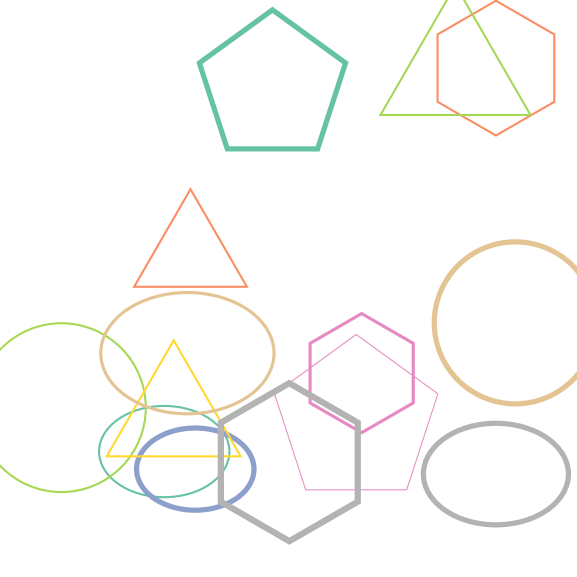[{"shape": "oval", "thickness": 1, "radius": 0.56, "center": [0.284, 0.217]}, {"shape": "pentagon", "thickness": 2.5, "radius": 0.67, "center": [0.472, 0.849]}, {"shape": "triangle", "thickness": 1, "radius": 0.56, "center": [0.33, 0.559]}, {"shape": "hexagon", "thickness": 1, "radius": 0.58, "center": [0.859, 0.881]}, {"shape": "oval", "thickness": 2.5, "radius": 0.51, "center": [0.338, 0.187]}, {"shape": "pentagon", "thickness": 0.5, "radius": 0.74, "center": [0.617, 0.271]}, {"shape": "hexagon", "thickness": 1.5, "radius": 0.52, "center": [0.626, 0.353]}, {"shape": "circle", "thickness": 1, "radius": 0.73, "center": [0.106, 0.293]}, {"shape": "triangle", "thickness": 1, "radius": 0.75, "center": [0.789, 0.875]}, {"shape": "triangle", "thickness": 1, "radius": 0.67, "center": [0.301, 0.276]}, {"shape": "circle", "thickness": 2.5, "radius": 0.7, "center": [0.892, 0.44]}, {"shape": "oval", "thickness": 1.5, "radius": 0.75, "center": [0.324, 0.388]}, {"shape": "hexagon", "thickness": 3, "radius": 0.68, "center": [0.501, 0.199]}, {"shape": "oval", "thickness": 2.5, "radius": 0.63, "center": [0.859, 0.178]}]